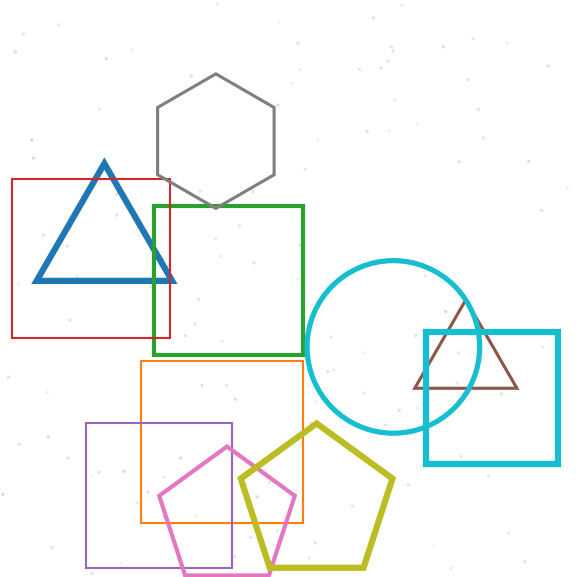[{"shape": "triangle", "thickness": 3, "radius": 0.68, "center": [0.181, 0.58]}, {"shape": "square", "thickness": 1, "radius": 0.7, "center": [0.384, 0.234]}, {"shape": "square", "thickness": 2, "radius": 0.65, "center": [0.396, 0.513]}, {"shape": "square", "thickness": 1, "radius": 0.68, "center": [0.157, 0.552]}, {"shape": "square", "thickness": 1, "radius": 0.63, "center": [0.275, 0.141]}, {"shape": "triangle", "thickness": 1.5, "radius": 0.51, "center": [0.807, 0.378]}, {"shape": "pentagon", "thickness": 2, "radius": 0.62, "center": [0.393, 0.103]}, {"shape": "hexagon", "thickness": 1.5, "radius": 0.58, "center": [0.374, 0.755]}, {"shape": "pentagon", "thickness": 3, "radius": 0.69, "center": [0.548, 0.128]}, {"shape": "circle", "thickness": 2.5, "radius": 0.75, "center": [0.681, 0.398]}, {"shape": "square", "thickness": 3, "radius": 0.57, "center": [0.852, 0.31]}]